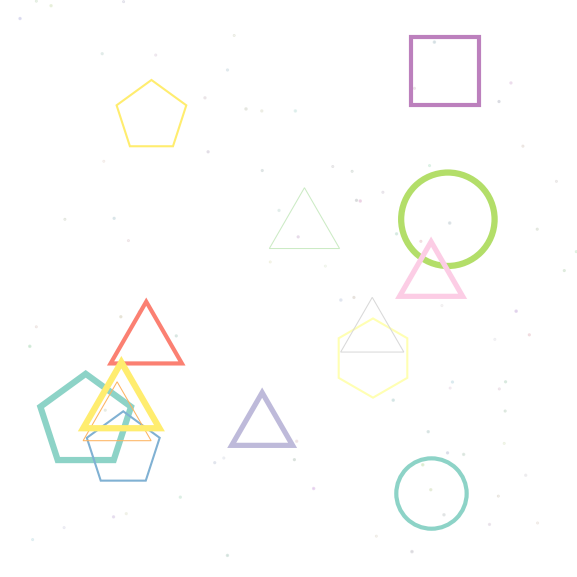[{"shape": "circle", "thickness": 2, "radius": 0.3, "center": [0.747, 0.145]}, {"shape": "pentagon", "thickness": 3, "radius": 0.41, "center": [0.148, 0.269]}, {"shape": "hexagon", "thickness": 1, "radius": 0.34, "center": [0.646, 0.379]}, {"shape": "triangle", "thickness": 2.5, "radius": 0.3, "center": [0.454, 0.258]}, {"shape": "triangle", "thickness": 2, "radius": 0.36, "center": [0.253, 0.405]}, {"shape": "pentagon", "thickness": 1, "radius": 0.33, "center": [0.213, 0.221]}, {"shape": "triangle", "thickness": 0.5, "radius": 0.34, "center": [0.203, 0.27]}, {"shape": "circle", "thickness": 3, "radius": 0.4, "center": [0.776, 0.619]}, {"shape": "triangle", "thickness": 2.5, "radius": 0.32, "center": [0.746, 0.518]}, {"shape": "triangle", "thickness": 0.5, "radius": 0.32, "center": [0.645, 0.421]}, {"shape": "square", "thickness": 2, "radius": 0.29, "center": [0.77, 0.876]}, {"shape": "triangle", "thickness": 0.5, "radius": 0.35, "center": [0.527, 0.604]}, {"shape": "triangle", "thickness": 3, "radius": 0.38, "center": [0.21, 0.296]}, {"shape": "pentagon", "thickness": 1, "radius": 0.32, "center": [0.262, 0.797]}]